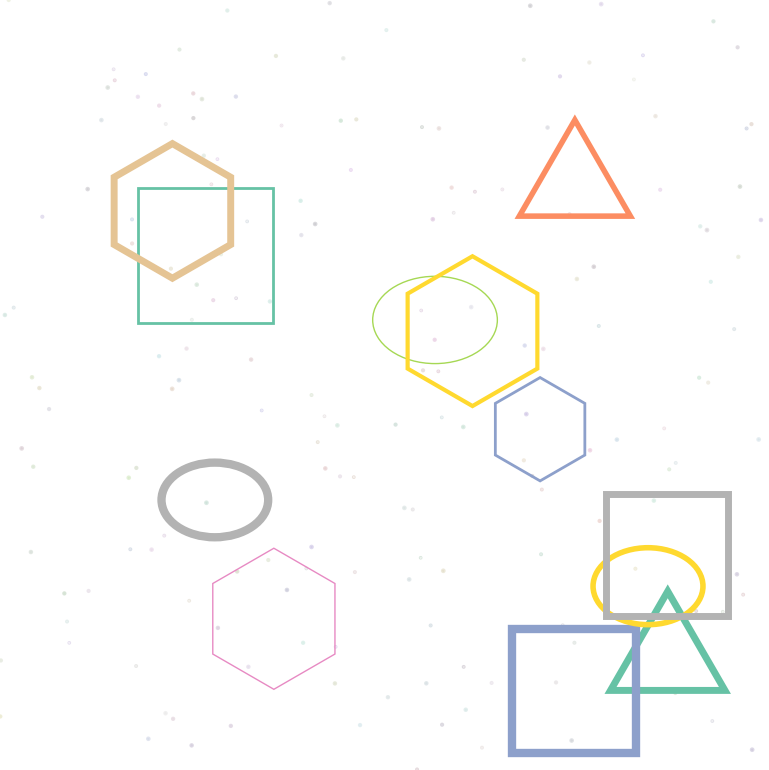[{"shape": "square", "thickness": 1, "radius": 0.44, "center": [0.267, 0.668]}, {"shape": "triangle", "thickness": 2.5, "radius": 0.43, "center": [0.867, 0.146]}, {"shape": "triangle", "thickness": 2, "radius": 0.42, "center": [0.747, 0.761]}, {"shape": "square", "thickness": 3, "radius": 0.4, "center": [0.745, 0.103]}, {"shape": "hexagon", "thickness": 1, "radius": 0.34, "center": [0.701, 0.443]}, {"shape": "hexagon", "thickness": 0.5, "radius": 0.46, "center": [0.356, 0.196]}, {"shape": "oval", "thickness": 0.5, "radius": 0.4, "center": [0.565, 0.584]}, {"shape": "oval", "thickness": 2, "radius": 0.36, "center": [0.842, 0.239]}, {"shape": "hexagon", "thickness": 1.5, "radius": 0.49, "center": [0.614, 0.57]}, {"shape": "hexagon", "thickness": 2.5, "radius": 0.44, "center": [0.224, 0.726]}, {"shape": "oval", "thickness": 3, "radius": 0.35, "center": [0.279, 0.351]}, {"shape": "square", "thickness": 2.5, "radius": 0.4, "center": [0.867, 0.28]}]